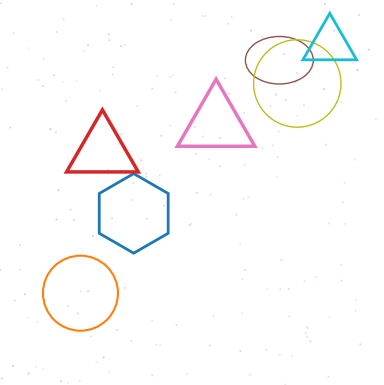[{"shape": "hexagon", "thickness": 2, "radius": 0.52, "center": [0.347, 0.446]}, {"shape": "circle", "thickness": 1.5, "radius": 0.49, "center": [0.209, 0.238]}, {"shape": "triangle", "thickness": 2.5, "radius": 0.54, "center": [0.266, 0.607]}, {"shape": "oval", "thickness": 1, "radius": 0.44, "center": [0.726, 0.844]}, {"shape": "triangle", "thickness": 2.5, "radius": 0.58, "center": [0.561, 0.678]}, {"shape": "circle", "thickness": 1, "radius": 0.57, "center": [0.772, 0.783]}, {"shape": "triangle", "thickness": 2, "radius": 0.4, "center": [0.857, 0.885]}]